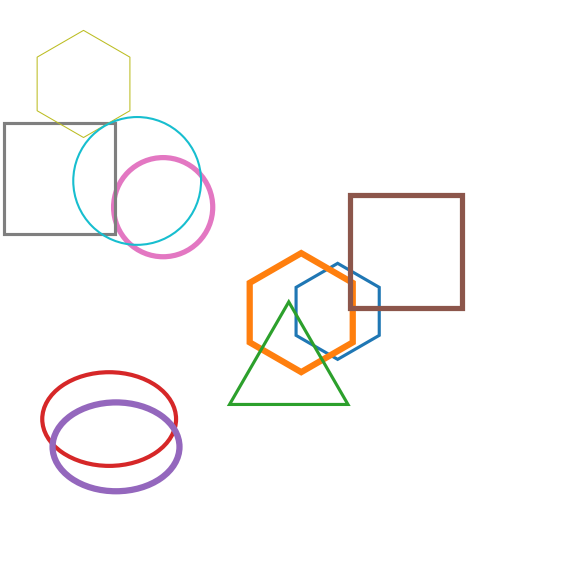[{"shape": "hexagon", "thickness": 1.5, "radius": 0.42, "center": [0.585, 0.46]}, {"shape": "hexagon", "thickness": 3, "radius": 0.52, "center": [0.522, 0.458]}, {"shape": "triangle", "thickness": 1.5, "radius": 0.59, "center": [0.5, 0.358]}, {"shape": "oval", "thickness": 2, "radius": 0.58, "center": [0.189, 0.274]}, {"shape": "oval", "thickness": 3, "radius": 0.55, "center": [0.201, 0.225]}, {"shape": "square", "thickness": 2.5, "radius": 0.49, "center": [0.703, 0.564]}, {"shape": "circle", "thickness": 2.5, "radius": 0.43, "center": [0.283, 0.64]}, {"shape": "square", "thickness": 1.5, "radius": 0.48, "center": [0.104, 0.689]}, {"shape": "hexagon", "thickness": 0.5, "radius": 0.46, "center": [0.145, 0.854]}, {"shape": "circle", "thickness": 1, "radius": 0.55, "center": [0.238, 0.686]}]